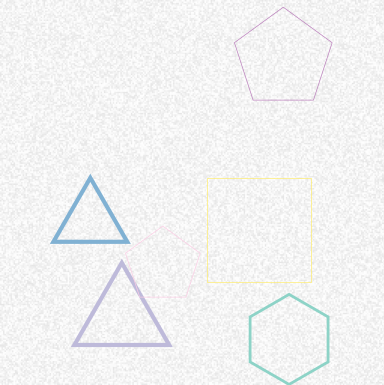[{"shape": "hexagon", "thickness": 2, "radius": 0.58, "center": [0.751, 0.118]}, {"shape": "triangle", "thickness": 3, "radius": 0.71, "center": [0.316, 0.175]}, {"shape": "triangle", "thickness": 3, "radius": 0.55, "center": [0.235, 0.427]}, {"shape": "pentagon", "thickness": 0.5, "radius": 0.51, "center": [0.423, 0.311]}, {"shape": "pentagon", "thickness": 0.5, "radius": 0.67, "center": [0.736, 0.848]}, {"shape": "square", "thickness": 0.5, "radius": 0.68, "center": [0.674, 0.402]}]